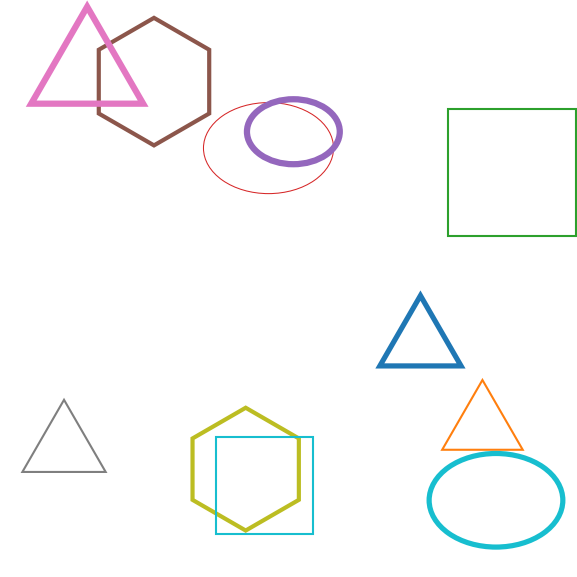[{"shape": "triangle", "thickness": 2.5, "radius": 0.41, "center": [0.728, 0.406]}, {"shape": "triangle", "thickness": 1, "radius": 0.4, "center": [0.835, 0.261]}, {"shape": "square", "thickness": 1, "radius": 0.55, "center": [0.887, 0.7]}, {"shape": "oval", "thickness": 0.5, "radius": 0.56, "center": [0.465, 0.743]}, {"shape": "oval", "thickness": 3, "radius": 0.4, "center": [0.508, 0.771]}, {"shape": "hexagon", "thickness": 2, "radius": 0.55, "center": [0.267, 0.858]}, {"shape": "triangle", "thickness": 3, "radius": 0.56, "center": [0.151, 0.876]}, {"shape": "triangle", "thickness": 1, "radius": 0.42, "center": [0.111, 0.224]}, {"shape": "hexagon", "thickness": 2, "radius": 0.53, "center": [0.425, 0.187]}, {"shape": "square", "thickness": 1, "radius": 0.42, "center": [0.458, 0.158]}, {"shape": "oval", "thickness": 2.5, "radius": 0.58, "center": [0.859, 0.133]}]